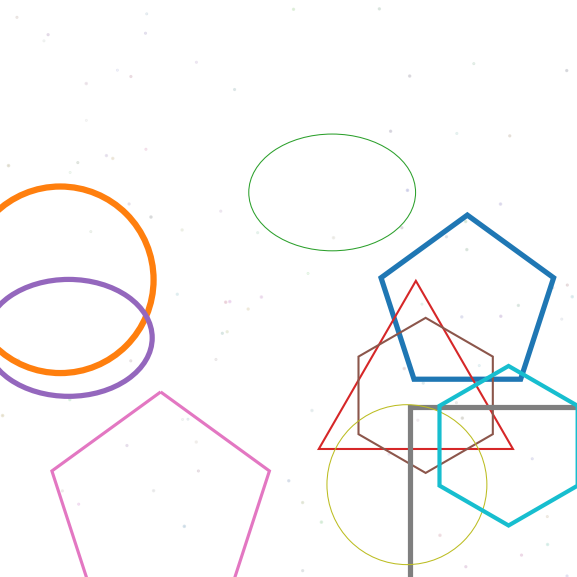[{"shape": "pentagon", "thickness": 2.5, "radius": 0.79, "center": [0.809, 0.47]}, {"shape": "circle", "thickness": 3, "radius": 0.81, "center": [0.104, 0.515]}, {"shape": "oval", "thickness": 0.5, "radius": 0.72, "center": [0.575, 0.666]}, {"shape": "triangle", "thickness": 1, "radius": 0.97, "center": [0.72, 0.319]}, {"shape": "oval", "thickness": 2.5, "radius": 0.72, "center": [0.119, 0.414]}, {"shape": "hexagon", "thickness": 1, "radius": 0.67, "center": [0.737, 0.314]}, {"shape": "pentagon", "thickness": 1.5, "radius": 0.99, "center": [0.278, 0.122]}, {"shape": "square", "thickness": 2.5, "radius": 0.93, "center": [0.897, 0.109]}, {"shape": "circle", "thickness": 0.5, "radius": 0.69, "center": [0.705, 0.16]}, {"shape": "hexagon", "thickness": 2, "radius": 0.69, "center": [0.881, 0.227]}]